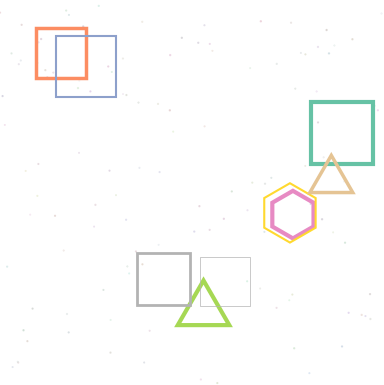[{"shape": "square", "thickness": 3, "radius": 0.4, "center": [0.888, 0.654]}, {"shape": "square", "thickness": 2.5, "radius": 0.33, "center": [0.158, 0.862]}, {"shape": "square", "thickness": 1.5, "radius": 0.39, "center": [0.224, 0.827]}, {"shape": "hexagon", "thickness": 3, "radius": 0.31, "center": [0.761, 0.443]}, {"shape": "triangle", "thickness": 3, "radius": 0.39, "center": [0.529, 0.194]}, {"shape": "hexagon", "thickness": 1.5, "radius": 0.39, "center": [0.753, 0.447]}, {"shape": "triangle", "thickness": 2.5, "radius": 0.32, "center": [0.861, 0.532]}, {"shape": "square", "thickness": 0.5, "radius": 0.32, "center": [0.585, 0.27]}, {"shape": "square", "thickness": 2, "radius": 0.34, "center": [0.424, 0.275]}]